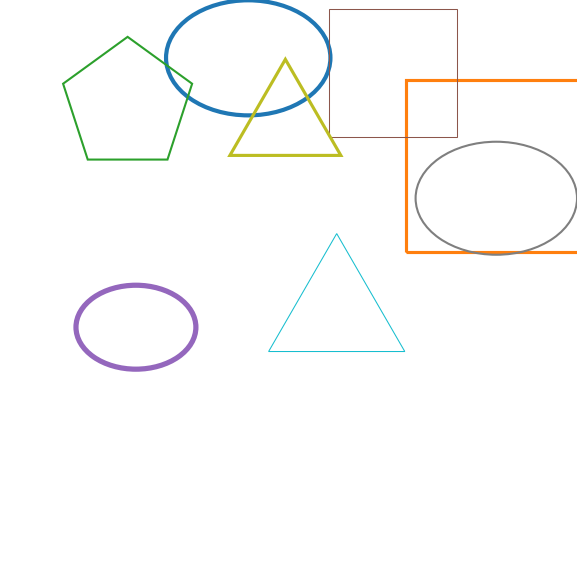[{"shape": "oval", "thickness": 2, "radius": 0.71, "center": [0.43, 0.899]}, {"shape": "square", "thickness": 1.5, "radius": 0.75, "center": [0.853, 0.712]}, {"shape": "pentagon", "thickness": 1, "radius": 0.59, "center": [0.221, 0.818]}, {"shape": "oval", "thickness": 2.5, "radius": 0.52, "center": [0.235, 0.433]}, {"shape": "square", "thickness": 0.5, "radius": 0.55, "center": [0.681, 0.873]}, {"shape": "oval", "thickness": 1, "radius": 0.7, "center": [0.859, 0.656]}, {"shape": "triangle", "thickness": 1.5, "radius": 0.55, "center": [0.494, 0.785]}, {"shape": "triangle", "thickness": 0.5, "radius": 0.68, "center": [0.583, 0.459]}]